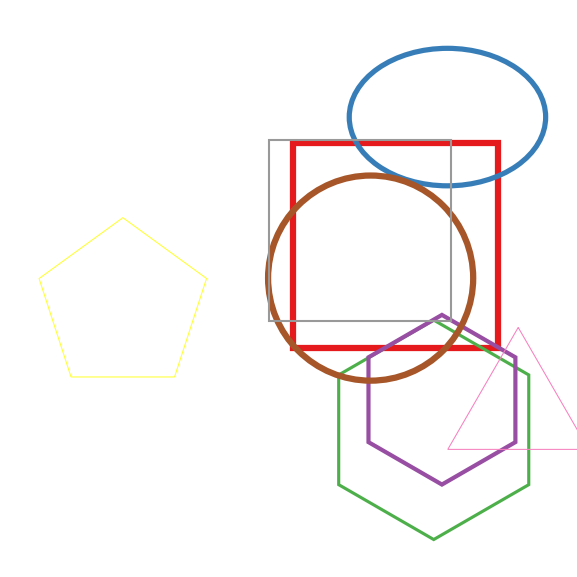[{"shape": "square", "thickness": 3, "radius": 0.89, "center": [0.684, 0.574]}, {"shape": "oval", "thickness": 2.5, "radius": 0.85, "center": [0.775, 0.796]}, {"shape": "hexagon", "thickness": 1.5, "radius": 0.95, "center": [0.751, 0.255]}, {"shape": "hexagon", "thickness": 2, "radius": 0.73, "center": [0.765, 0.307]}, {"shape": "pentagon", "thickness": 0.5, "radius": 0.76, "center": [0.213, 0.47]}, {"shape": "circle", "thickness": 3, "radius": 0.89, "center": [0.642, 0.518]}, {"shape": "triangle", "thickness": 0.5, "radius": 0.7, "center": [0.897, 0.291]}, {"shape": "square", "thickness": 1, "radius": 0.79, "center": [0.624, 0.6]}]